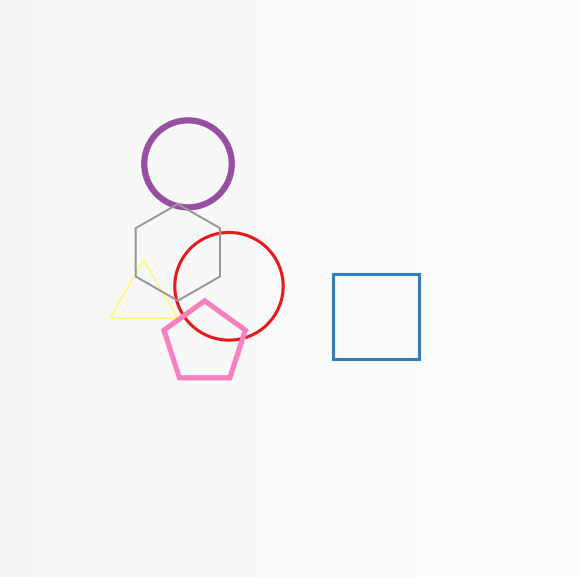[{"shape": "circle", "thickness": 1.5, "radius": 0.47, "center": [0.394, 0.503]}, {"shape": "square", "thickness": 1.5, "radius": 0.37, "center": [0.647, 0.451]}, {"shape": "circle", "thickness": 3, "radius": 0.38, "center": [0.323, 0.715]}, {"shape": "triangle", "thickness": 0.5, "radius": 0.34, "center": [0.247, 0.482]}, {"shape": "pentagon", "thickness": 2.5, "radius": 0.37, "center": [0.352, 0.405]}, {"shape": "hexagon", "thickness": 1, "radius": 0.42, "center": [0.306, 0.562]}]